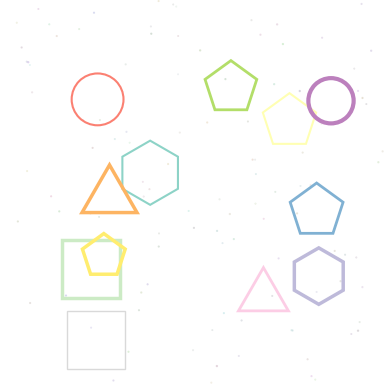[{"shape": "hexagon", "thickness": 1.5, "radius": 0.42, "center": [0.39, 0.551]}, {"shape": "pentagon", "thickness": 1.5, "radius": 0.36, "center": [0.752, 0.685]}, {"shape": "hexagon", "thickness": 2.5, "radius": 0.37, "center": [0.828, 0.283]}, {"shape": "circle", "thickness": 1.5, "radius": 0.34, "center": [0.253, 0.742]}, {"shape": "pentagon", "thickness": 2, "radius": 0.36, "center": [0.822, 0.452]}, {"shape": "triangle", "thickness": 2.5, "radius": 0.41, "center": [0.284, 0.489]}, {"shape": "pentagon", "thickness": 2, "radius": 0.35, "center": [0.6, 0.772]}, {"shape": "triangle", "thickness": 2, "radius": 0.37, "center": [0.684, 0.23]}, {"shape": "square", "thickness": 1, "radius": 0.38, "center": [0.25, 0.116]}, {"shape": "circle", "thickness": 3, "radius": 0.29, "center": [0.86, 0.738]}, {"shape": "square", "thickness": 2.5, "radius": 0.38, "center": [0.237, 0.301]}, {"shape": "pentagon", "thickness": 2.5, "radius": 0.29, "center": [0.27, 0.335]}]